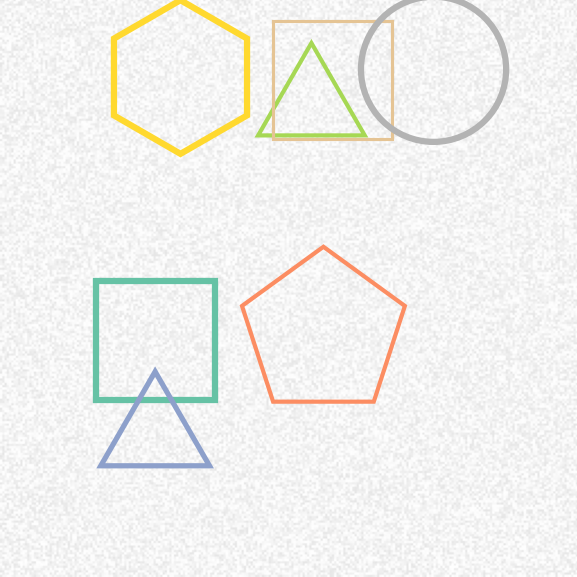[{"shape": "square", "thickness": 3, "radius": 0.52, "center": [0.27, 0.41]}, {"shape": "pentagon", "thickness": 2, "radius": 0.74, "center": [0.56, 0.424]}, {"shape": "triangle", "thickness": 2.5, "radius": 0.54, "center": [0.269, 0.247]}, {"shape": "triangle", "thickness": 2, "radius": 0.53, "center": [0.539, 0.818]}, {"shape": "hexagon", "thickness": 3, "radius": 0.67, "center": [0.313, 0.866]}, {"shape": "square", "thickness": 1.5, "radius": 0.51, "center": [0.576, 0.861]}, {"shape": "circle", "thickness": 3, "radius": 0.63, "center": [0.751, 0.879]}]